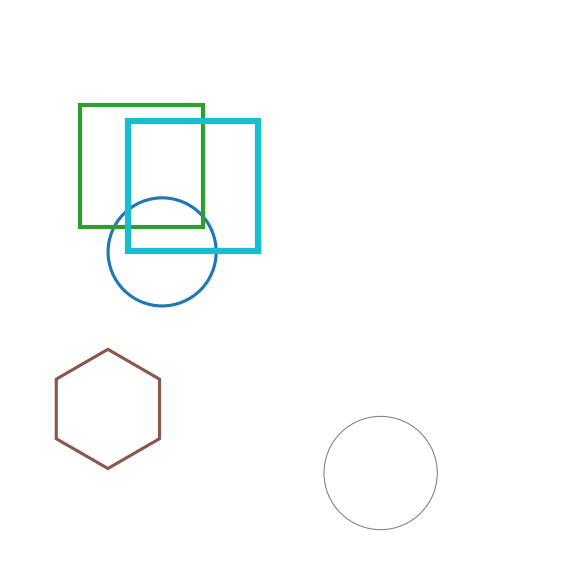[{"shape": "circle", "thickness": 1.5, "radius": 0.47, "center": [0.281, 0.563]}, {"shape": "square", "thickness": 2, "radius": 0.53, "center": [0.245, 0.712]}, {"shape": "hexagon", "thickness": 1.5, "radius": 0.52, "center": [0.187, 0.291]}, {"shape": "circle", "thickness": 0.5, "radius": 0.49, "center": [0.659, 0.18]}, {"shape": "square", "thickness": 3, "radius": 0.56, "center": [0.333, 0.677]}]